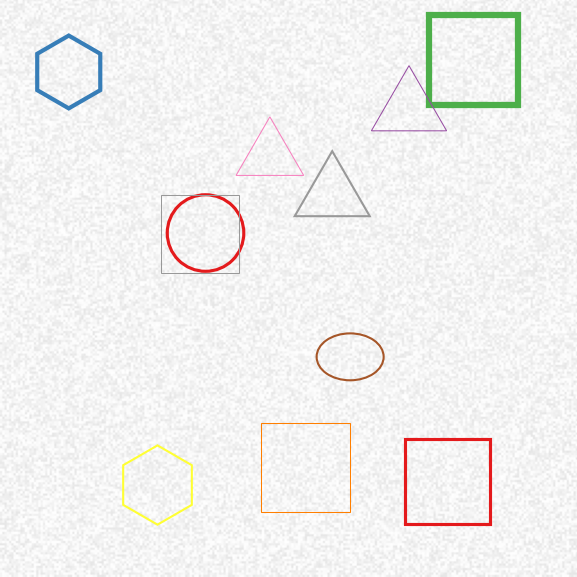[{"shape": "square", "thickness": 1.5, "radius": 0.37, "center": [0.774, 0.165]}, {"shape": "circle", "thickness": 1.5, "radius": 0.33, "center": [0.356, 0.596]}, {"shape": "hexagon", "thickness": 2, "radius": 0.32, "center": [0.119, 0.875]}, {"shape": "square", "thickness": 3, "radius": 0.39, "center": [0.82, 0.895]}, {"shape": "triangle", "thickness": 0.5, "radius": 0.38, "center": [0.708, 0.81]}, {"shape": "square", "thickness": 0.5, "radius": 0.38, "center": [0.529, 0.189]}, {"shape": "hexagon", "thickness": 1, "radius": 0.34, "center": [0.273, 0.159]}, {"shape": "oval", "thickness": 1, "radius": 0.29, "center": [0.606, 0.381]}, {"shape": "triangle", "thickness": 0.5, "radius": 0.34, "center": [0.467, 0.729]}, {"shape": "square", "thickness": 0.5, "radius": 0.34, "center": [0.346, 0.593]}, {"shape": "triangle", "thickness": 1, "radius": 0.38, "center": [0.575, 0.662]}]